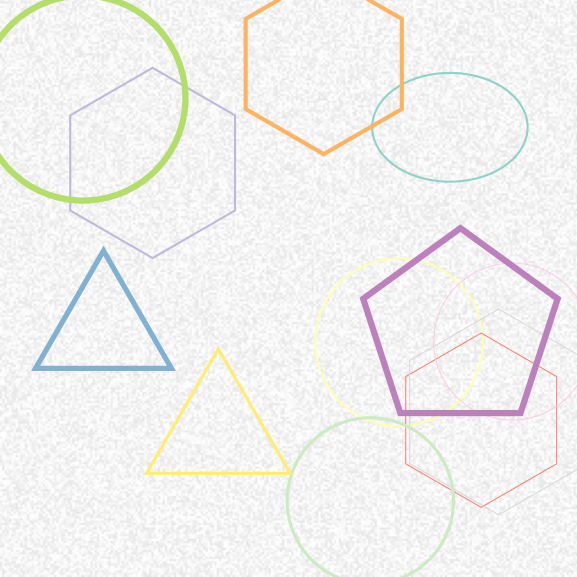[{"shape": "oval", "thickness": 1, "radius": 0.67, "center": [0.779, 0.779]}, {"shape": "circle", "thickness": 1, "radius": 0.73, "center": [0.691, 0.407]}, {"shape": "hexagon", "thickness": 1, "radius": 0.82, "center": [0.264, 0.717]}, {"shape": "hexagon", "thickness": 0.5, "radius": 0.75, "center": [0.833, 0.272]}, {"shape": "triangle", "thickness": 2.5, "radius": 0.68, "center": [0.179, 0.429]}, {"shape": "hexagon", "thickness": 2, "radius": 0.78, "center": [0.561, 0.888]}, {"shape": "circle", "thickness": 3, "radius": 0.89, "center": [0.144, 0.829]}, {"shape": "circle", "thickness": 0.5, "radius": 0.68, "center": [0.887, 0.408]}, {"shape": "hexagon", "thickness": 0.5, "radius": 0.89, "center": [0.864, 0.286]}, {"shape": "pentagon", "thickness": 3, "radius": 0.89, "center": [0.797, 0.427]}, {"shape": "circle", "thickness": 1.5, "radius": 0.72, "center": [0.641, 0.132]}, {"shape": "triangle", "thickness": 1.5, "radius": 0.72, "center": [0.378, 0.251]}]